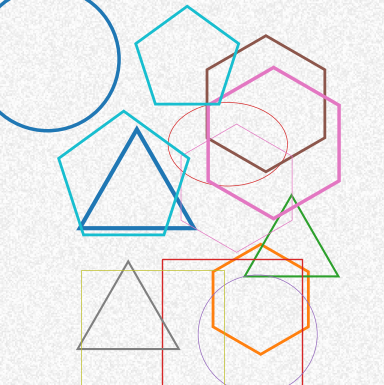[{"shape": "triangle", "thickness": 3, "radius": 0.86, "center": [0.356, 0.493]}, {"shape": "circle", "thickness": 2.5, "radius": 0.93, "center": [0.124, 0.846]}, {"shape": "hexagon", "thickness": 2, "radius": 0.71, "center": [0.677, 0.223]}, {"shape": "triangle", "thickness": 1.5, "radius": 0.7, "center": [0.757, 0.352]}, {"shape": "oval", "thickness": 0.5, "radius": 0.77, "center": [0.592, 0.625]}, {"shape": "square", "thickness": 1, "radius": 0.91, "center": [0.603, 0.145]}, {"shape": "circle", "thickness": 0.5, "radius": 0.77, "center": [0.669, 0.131]}, {"shape": "hexagon", "thickness": 2, "radius": 0.88, "center": [0.691, 0.731]}, {"shape": "hexagon", "thickness": 0.5, "radius": 0.83, "center": [0.614, 0.511]}, {"shape": "hexagon", "thickness": 2.5, "radius": 0.98, "center": [0.711, 0.628]}, {"shape": "triangle", "thickness": 1.5, "radius": 0.76, "center": [0.333, 0.169]}, {"shape": "square", "thickness": 0.5, "radius": 0.93, "center": [0.395, 0.113]}, {"shape": "pentagon", "thickness": 2, "radius": 0.89, "center": [0.321, 0.534]}, {"shape": "pentagon", "thickness": 2, "radius": 0.7, "center": [0.486, 0.843]}]